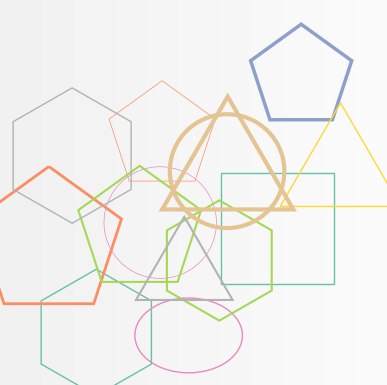[{"shape": "hexagon", "thickness": 1, "radius": 0.82, "center": [0.248, 0.136]}, {"shape": "square", "thickness": 1, "radius": 0.73, "center": [0.716, 0.406]}, {"shape": "pentagon", "thickness": 2, "radius": 0.98, "center": [0.126, 0.37]}, {"shape": "pentagon", "thickness": 0.5, "radius": 0.72, "center": [0.418, 0.646]}, {"shape": "pentagon", "thickness": 2.5, "radius": 0.69, "center": [0.777, 0.8]}, {"shape": "circle", "thickness": 0.5, "radius": 0.73, "center": [0.413, 0.422]}, {"shape": "oval", "thickness": 1, "radius": 0.69, "center": [0.487, 0.129]}, {"shape": "hexagon", "thickness": 1.5, "radius": 0.78, "center": [0.566, 0.323]}, {"shape": "pentagon", "thickness": 1.5, "radius": 0.83, "center": [0.36, 0.403]}, {"shape": "triangle", "thickness": 1, "radius": 0.9, "center": [0.879, 0.554]}, {"shape": "triangle", "thickness": 3, "radius": 0.98, "center": [0.588, 0.554]}, {"shape": "circle", "thickness": 3, "radius": 0.74, "center": [0.586, 0.556]}, {"shape": "hexagon", "thickness": 1, "radius": 0.88, "center": [0.186, 0.596]}, {"shape": "triangle", "thickness": 1.5, "radius": 0.72, "center": [0.476, 0.293]}]